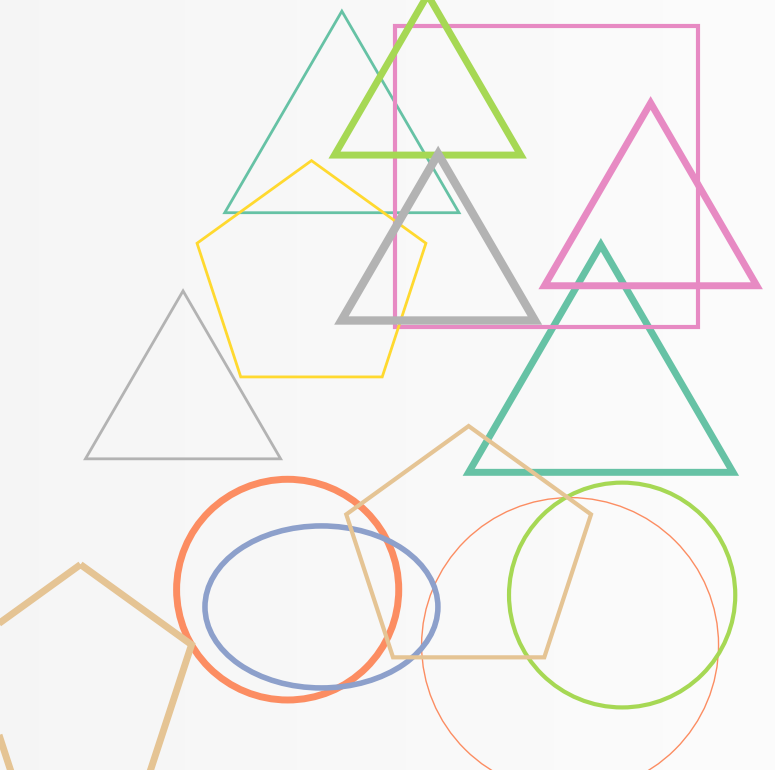[{"shape": "triangle", "thickness": 1, "radius": 0.87, "center": [0.441, 0.811]}, {"shape": "triangle", "thickness": 2.5, "radius": 0.98, "center": [0.775, 0.485]}, {"shape": "circle", "thickness": 0.5, "radius": 0.96, "center": [0.736, 0.162]}, {"shape": "circle", "thickness": 2.5, "radius": 0.72, "center": [0.371, 0.234]}, {"shape": "oval", "thickness": 2, "radius": 0.75, "center": [0.415, 0.212]}, {"shape": "square", "thickness": 1.5, "radius": 0.98, "center": [0.705, 0.771]}, {"shape": "triangle", "thickness": 2.5, "radius": 0.79, "center": [0.84, 0.708]}, {"shape": "triangle", "thickness": 2.5, "radius": 0.69, "center": [0.552, 0.868]}, {"shape": "circle", "thickness": 1.5, "radius": 0.73, "center": [0.803, 0.227]}, {"shape": "pentagon", "thickness": 1, "radius": 0.78, "center": [0.402, 0.636]}, {"shape": "pentagon", "thickness": 1.5, "radius": 0.83, "center": [0.605, 0.281]}, {"shape": "pentagon", "thickness": 2.5, "radius": 0.75, "center": [0.104, 0.116]}, {"shape": "triangle", "thickness": 1, "radius": 0.73, "center": [0.236, 0.477]}, {"shape": "triangle", "thickness": 3, "radius": 0.72, "center": [0.565, 0.656]}]